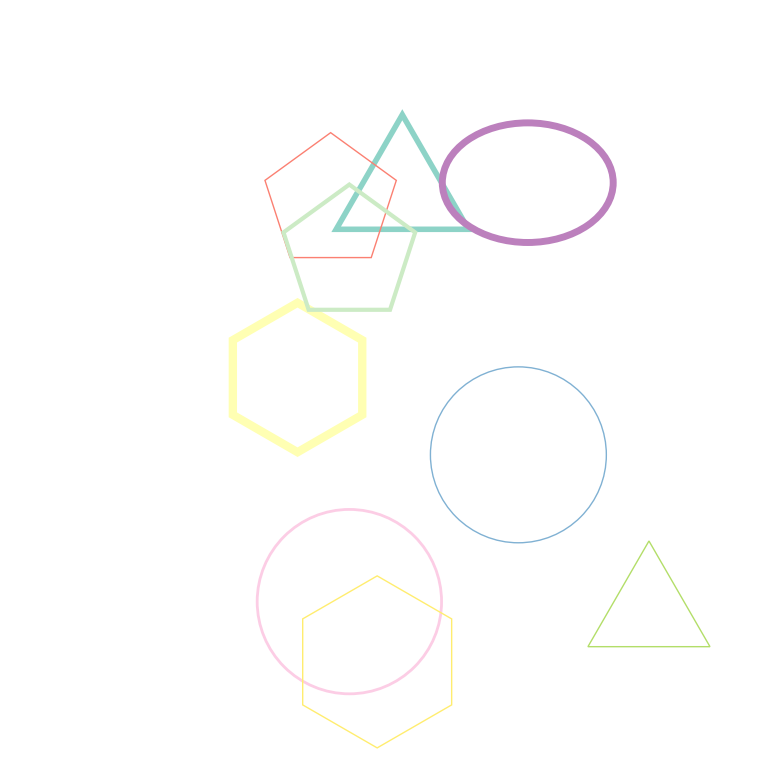[{"shape": "triangle", "thickness": 2, "radius": 0.5, "center": [0.522, 0.752]}, {"shape": "hexagon", "thickness": 3, "radius": 0.49, "center": [0.386, 0.51]}, {"shape": "pentagon", "thickness": 0.5, "radius": 0.45, "center": [0.429, 0.738]}, {"shape": "circle", "thickness": 0.5, "radius": 0.57, "center": [0.673, 0.409]}, {"shape": "triangle", "thickness": 0.5, "radius": 0.46, "center": [0.843, 0.206]}, {"shape": "circle", "thickness": 1, "radius": 0.6, "center": [0.454, 0.219]}, {"shape": "oval", "thickness": 2.5, "radius": 0.55, "center": [0.685, 0.763]}, {"shape": "pentagon", "thickness": 1.5, "radius": 0.45, "center": [0.454, 0.67]}, {"shape": "hexagon", "thickness": 0.5, "radius": 0.56, "center": [0.49, 0.14]}]